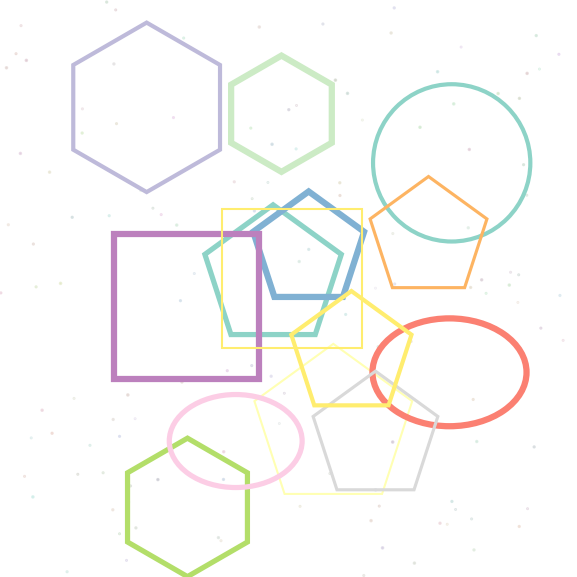[{"shape": "circle", "thickness": 2, "radius": 0.68, "center": [0.782, 0.717]}, {"shape": "pentagon", "thickness": 2.5, "radius": 0.62, "center": [0.473, 0.52]}, {"shape": "pentagon", "thickness": 1, "radius": 0.72, "center": [0.577, 0.26]}, {"shape": "hexagon", "thickness": 2, "radius": 0.73, "center": [0.254, 0.813]}, {"shape": "oval", "thickness": 3, "radius": 0.67, "center": [0.778, 0.354]}, {"shape": "pentagon", "thickness": 3, "radius": 0.5, "center": [0.534, 0.567]}, {"shape": "pentagon", "thickness": 1.5, "radius": 0.53, "center": [0.742, 0.587]}, {"shape": "hexagon", "thickness": 2.5, "radius": 0.6, "center": [0.325, 0.121]}, {"shape": "oval", "thickness": 2.5, "radius": 0.58, "center": [0.408, 0.235]}, {"shape": "pentagon", "thickness": 1.5, "radius": 0.57, "center": [0.65, 0.243]}, {"shape": "square", "thickness": 3, "radius": 0.63, "center": [0.323, 0.468]}, {"shape": "hexagon", "thickness": 3, "radius": 0.5, "center": [0.487, 0.802]}, {"shape": "square", "thickness": 1, "radius": 0.6, "center": [0.506, 0.517]}, {"shape": "pentagon", "thickness": 2, "radius": 0.55, "center": [0.608, 0.386]}]